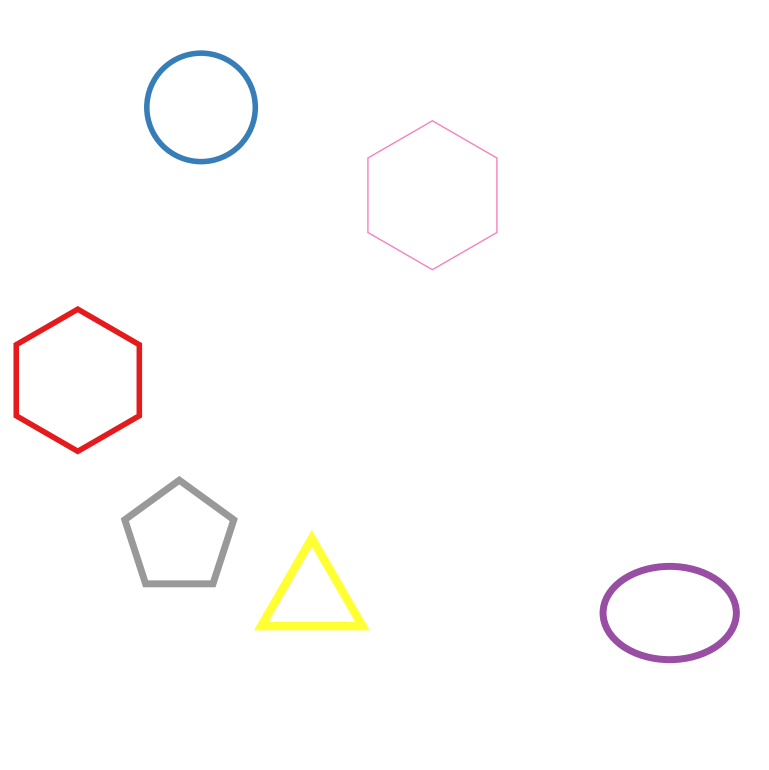[{"shape": "hexagon", "thickness": 2, "radius": 0.46, "center": [0.101, 0.506]}, {"shape": "circle", "thickness": 2, "radius": 0.35, "center": [0.261, 0.861]}, {"shape": "oval", "thickness": 2.5, "radius": 0.43, "center": [0.87, 0.204]}, {"shape": "triangle", "thickness": 3, "radius": 0.38, "center": [0.405, 0.225]}, {"shape": "hexagon", "thickness": 0.5, "radius": 0.48, "center": [0.562, 0.746]}, {"shape": "pentagon", "thickness": 2.5, "radius": 0.37, "center": [0.233, 0.302]}]